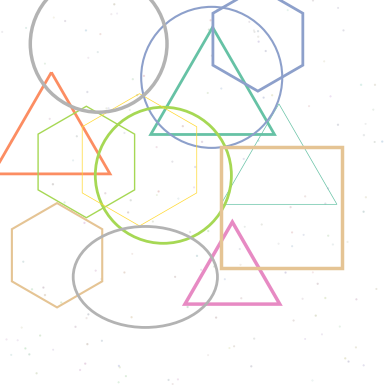[{"shape": "triangle", "thickness": 2, "radius": 0.93, "center": [0.552, 0.743]}, {"shape": "triangle", "thickness": 0.5, "radius": 0.87, "center": [0.724, 0.556]}, {"shape": "triangle", "thickness": 2, "radius": 0.88, "center": [0.133, 0.636]}, {"shape": "hexagon", "thickness": 2, "radius": 0.67, "center": [0.67, 0.898]}, {"shape": "circle", "thickness": 1.5, "radius": 0.92, "center": [0.55, 0.799]}, {"shape": "triangle", "thickness": 2.5, "radius": 0.71, "center": [0.603, 0.281]}, {"shape": "circle", "thickness": 2, "radius": 0.88, "center": [0.424, 0.545]}, {"shape": "hexagon", "thickness": 1, "radius": 0.72, "center": [0.224, 0.579]}, {"shape": "hexagon", "thickness": 0.5, "radius": 0.86, "center": [0.362, 0.585]}, {"shape": "hexagon", "thickness": 1.5, "radius": 0.68, "center": [0.148, 0.337]}, {"shape": "square", "thickness": 2.5, "radius": 0.78, "center": [0.732, 0.46]}, {"shape": "oval", "thickness": 2, "radius": 0.94, "center": [0.377, 0.281]}, {"shape": "circle", "thickness": 2.5, "radius": 0.89, "center": [0.256, 0.886]}]